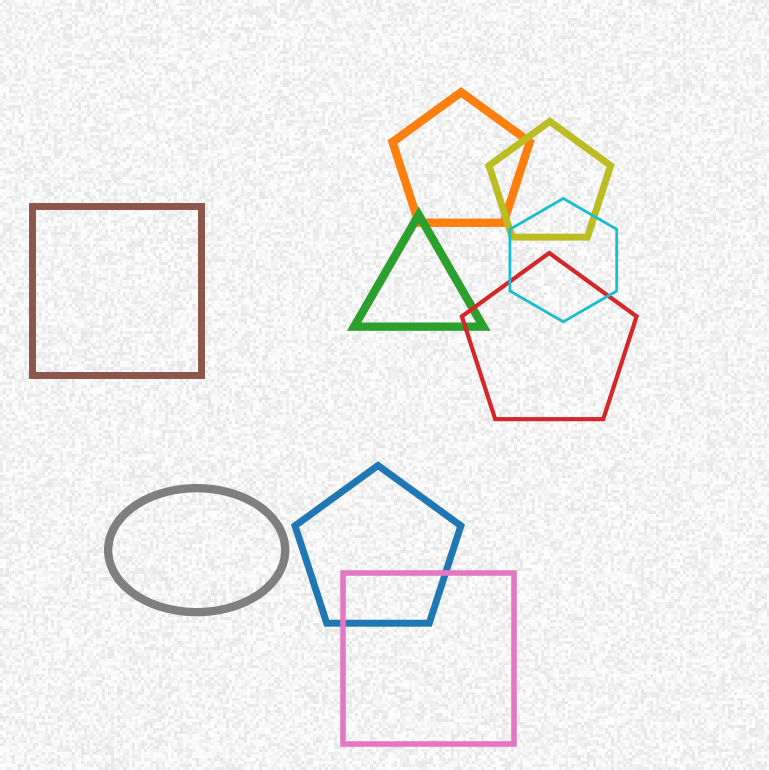[{"shape": "pentagon", "thickness": 2.5, "radius": 0.57, "center": [0.491, 0.282]}, {"shape": "pentagon", "thickness": 3, "radius": 0.47, "center": [0.599, 0.787]}, {"shape": "triangle", "thickness": 3, "radius": 0.48, "center": [0.544, 0.624]}, {"shape": "pentagon", "thickness": 1.5, "radius": 0.6, "center": [0.713, 0.552]}, {"shape": "square", "thickness": 2.5, "radius": 0.55, "center": [0.151, 0.623]}, {"shape": "square", "thickness": 2, "radius": 0.55, "center": [0.557, 0.145]}, {"shape": "oval", "thickness": 3, "radius": 0.57, "center": [0.255, 0.286]}, {"shape": "pentagon", "thickness": 2.5, "radius": 0.42, "center": [0.714, 0.759]}, {"shape": "hexagon", "thickness": 1, "radius": 0.4, "center": [0.732, 0.662]}]